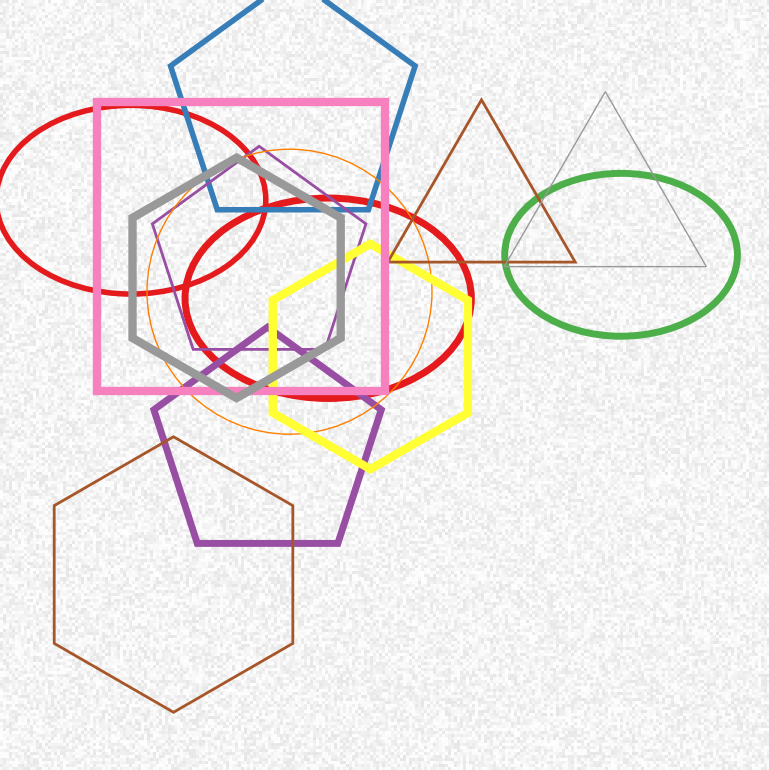[{"shape": "oval", "thickness": 2.5, "radius": 0.93, "center": [0.426, 0.613]}, {"shape": "oval", "thickness": 2, "radius": 0.88, "center": [0.17, 0.741]}, {"shape": "pentagon", "thickness": 2, "radius": 0.83, "center": [0.38, 0.863]}, {"shape": "oval", "thickness": 2.5, "radius": 0.76, "center": [0.807, 0.669]}, {"shape": "pentagon", "thickness": 1, "radius": 0.73, "center": [0.337, 0.664]}, {"shape": "pentagon", "thickness": 2.5, "radius": 0.78, "center": [0.347, 0.42]}, {"shape": "circle", "thickness": 0.5, "radius": 0.93, "center": [0.376, 0.621]}, {"shape": "hexagon", "thickness": 3, "radius": 0.73, "center": [0.481, 0.537]}, {"shape": "hexagon", "thickness": 1, "radius": 0.89, "center": [0.225, 0.254]}, {"shape": "triangle", "thickness": 1, "radius": 0.7, "center": [0.625, 0.73]}, {"shape": "square", "thickness": 3, "radius": 0.94, "center": [0.313, 0.68]}, {"shape": "hexagon", "thickness": 3, "radius": 0.78, "center": [0.307, 0.639]}, {"shape": "triangle", "thickness": 0.5, "radius": 0.76, "center": [0.786, 0.729]}]